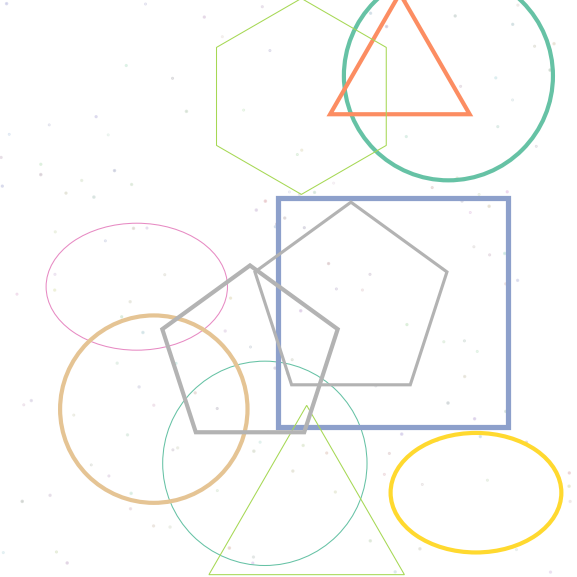[{"shape": "circle", "thickness": 0.5, "radius": 0.88, "center": [0.459, 0.197]}, {"shape": "circle", "thickness": 2, "radius": 0.91, "center": [0.776, 0.868]}, {"shape": "triangle", "thickness": 2, "radius": 0.7, "center": [0.692, 0.871]}, {"shape": "square", "thickness": 2.5, "radius": 0.99, "center": [0.68, 0.458]}, {"shape": "oval", "thickness": 0.5, "radius": 0.79, "center": [0.237, 0.503]}, {"shape": "triangle", "thickness": 0.5, "radius": 0.98, "center": [0.531, 0.102]}, {"shape": "hexagon", "thickness": 0.5, "radius": 0.85, "center": [0.522, 0.832]}, {"shape": "oval", "thickness": 2, "radius": 0.74, "center": [0.824, 0.146]}, {"shape": "circle", "thickness": 2, "radius": 0.81, "center": [0.266, 0.291]}, {"shape": "pentagon", "thickness": 2, "radius": 0.8, "center": [0.433, 0.38]}, {"shape": "pentagon", "thickness": 1.5, "radius": 0.87, "center": [0.608, 0.474]}]